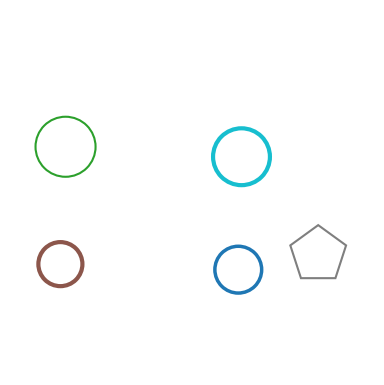[{"shape": "circle", "thickness": 2.5, "radius": 0.3, "center": [0.619, 0.3]}, {"shape": "circle", "thickness": 1.5, "radius": 0.39, "center": [0.17, 0.619]}, {"shape": "circle", "thickness": 3, "radius": 0.29, "center": [0.157, 0.314]}, {"shape": "pentagon", "thickness": 1.5, "radius": 0.38, "center": [0.826, 0.339]}, {"shape": "circle", "thickness": 3, "radius": 0.37, "center": [0.627, 0.593]}]